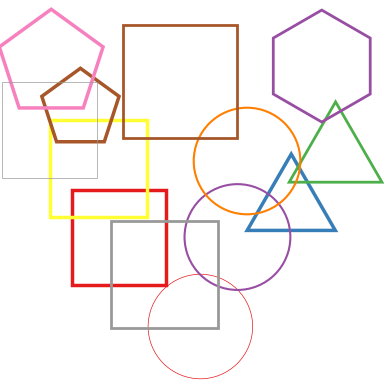[{"shape": "circle", "thickness": 0.5, "radius": 0.68, "center": [0.52, 0.152]}, {"shape": "square", "thickness": 2.5, "radius": 0.62, "center": [0.309, 0.383]}, {"shape": "triangle", "thickness": 2.5, "radius": 0.66, "center": [0.756, 0.468]}, {"shape": "triangle", "thickness": 2, "radius": 0.7, "center": [0.872, 0.596]}, {"shape": "hexagon", "thickness": 2, "radius": 0.73, "center": [0.836, 0.828]}, {"shape": "circle", "thickness": 1.5, "radius": 0.69, "center": [0.617, 0.384]}, {"shape": "circle", "thickness": 1.5, "radius": 0.69, "center": [0.642, 0.582]}, {"shape": "square", "thickness": 2.5, "radius": 0.63, "center": [0.255, 0.563]}, {"shape": "square", "thickness": 2, "radius": 0.74, "center": [0.468, 0.788]}, {"shape": "pentagon", "thickness": 2.5, "radius": 0.53, "center": [0.209, 0.717]}, {"shape": "pentagon", "thickness": 2.5, "radius": 0.71, "center": [0.133, 0.834]}, {"shape": "square", "thickness": 0.5, "radius": 0.62, "center": [0.128, 0.662]}, {"shape": "square", "thickness": 2, "radius": 0.69, "center": [0.427, 0.287]}]